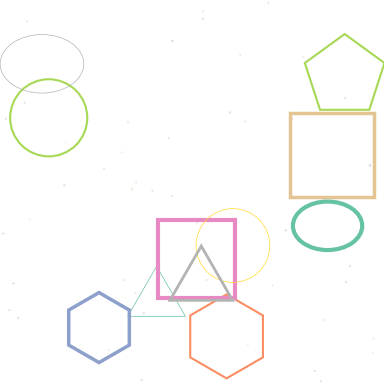[{"shape": "triangle", "thickness": 0.5, "radius": 0.43, "center": [0.407, 0.222]}, {"shape": "oval", "thickness": 3, "radius": 0.45, "center": [0.851, 0.413]}, {"shape": "hexagon", "thickness": 1.5, "radius": 0.54, "center": [0.589, 0.126]}, {"shape": "hexagon", "thickness": 2.5, "radius": 0.45, "center": [0.257, 0.149]}, {"shape": "square", "thickness": 3, "radius": 0.5, "center": [0.511, 0.328]}, {"shape": "pentagon", "thickness": 1.5, "radius": 0.54, "center": [0.895, 0.803]}, {"shape": "circle", "thickness": 1.5, "radius": 0.5, "center": [0.126, 0.694]}, {"shape": "circle", "thickness": 0.5, "radius": 0.48, "center": [0.605, 0.362]}, {"shape": "square", "thickness": 2.5, "radius": 0.54, "center": [0.862, 0.597]}, {"shape": "triangle", "thickness": 2, "radius": 0.47, "center": [0.523, 0.267]}, {"shape": "oval", "thickness": 0.5, "radius": 0.54, "center": [0.109, 0.834]}]